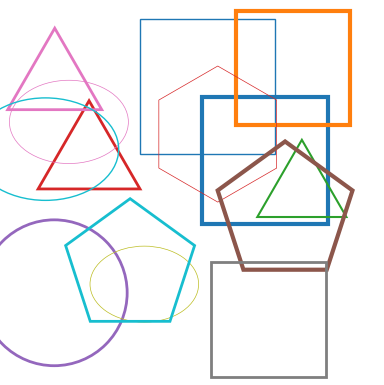[{"shape": "square", "thickness": 1, "radius": 0.88, "center": [0.538, 0.775]}, {"shape": "square", "thickness": 3, "radius": 0.82, "center": [0.688, 0.583]}, {"shape": "square", "thickness": 3, "radius": 0.74, "center": [0.761, 0.824]}, {"shape": "triangle", "thickness": 1.5, "radius": 0.67, "center": [0.784, 0.503]}, {"shape": "hexagon", "thickness": 0.5, "radius": 0.88, "center": [0.566, 0.652]}, {"shape": "triangle", "thickness": 2, "radius": 0.76, "center": [0.231, 0.586]}, {"shape": "circle", "thickness": 2, "radius": 0.95, "center": [0.141, 0.24]}, {"shape": "pentagon", "thickness": 3, "radius": 0.92, "center": [0.74, 0.448]}, {"shape": "triangle", "thickness": 2, "radius": 0.71, "center": [0.142, 0.786]}, {"shape": "oval", "thickness": 0.5, "radius": 0.77, "center": [0.179, 0.683]}, {"shape": "square", "thickness": 2, "radius": 0.74, "center": [0.698, 0.171]}, {"shape": "oval", "thickness": 0.5, "radius": 0.71, "center": [0.375, 0.262]}, {"shape": "oval", "thickness": 1, "radius": 0.95, "center": [0.118, 0.613]}, {"shape": "pentagon", "thickness": 2, "radius": 0.88, "center": [0.338, 0.308]}]